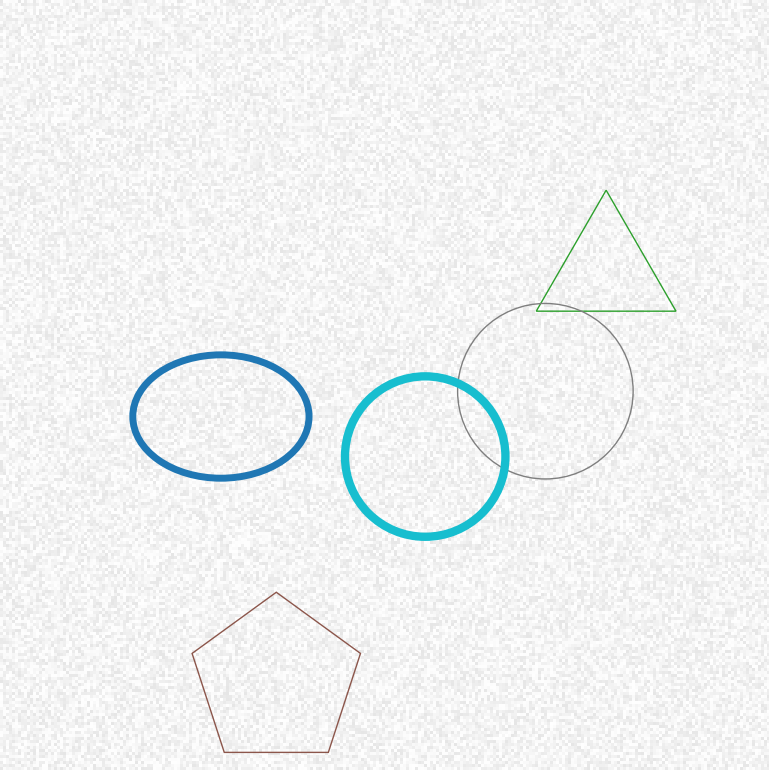[{"shape": "oval", "thickness": 2.5, "radius": 0.57, "center": [0.287, 0.459]}, {"shape": "triangle", "thickness": 0.5, "radius": 0.52, "center": [0.787, 0.648]}, {"shape": "pentagon", "thickness": 0.5, "radius": 0.57, "center": [0.359, 0.116]}, {"shape": "circle", "thickness": 0.5, "radius": 0.57, "center": [0.708, 0.492]}, {"shape": "circle", "thickness": 3, "radius": 0.52, "center": [0.552, 0.407]}]